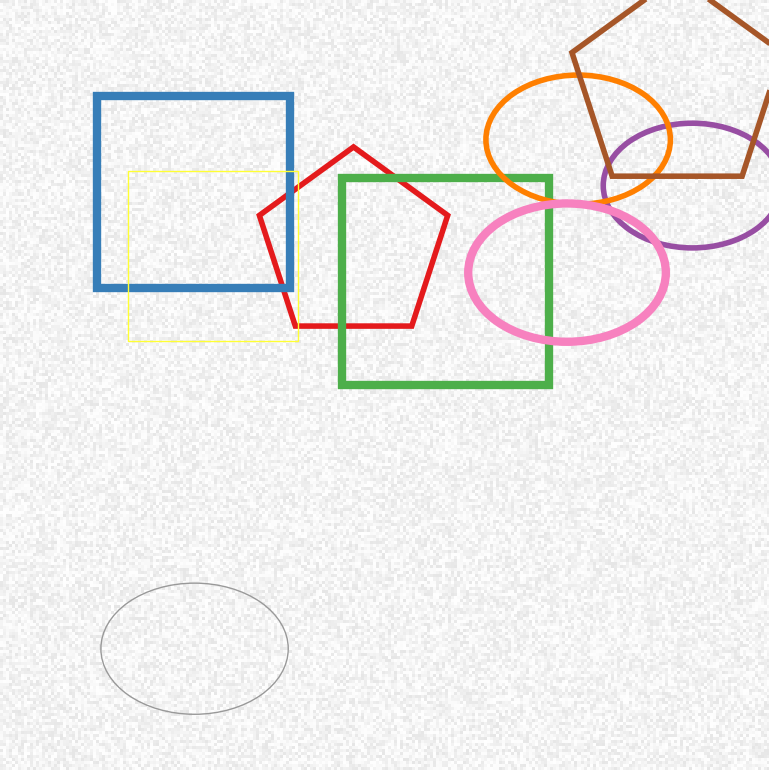[{"shape": "pentagon", "thickness": 2, "radius": 0.64, "center": [0.459, 0.681]}, {"shape": "square", "thickness": 3, "radius": 0.63, "center": [0.252, 0.751]}, {"shape": "square", "thickness": 3, "radius": 0.67, "center": [0.578, 0.634]}, {"shape": "oval", "thickness": 2, "radius": 0.58, "center": [0.899, 0.759]}, {"shape": "oval", "thickness": 2, "radius": 0.6, "center": [0.751, 0.819]}, {"shape": "square", "thickness": 0.5, "radius": 0.55, "center": [0.276, 0.667]}, {"shape": "pentagon", "thickness": 2, "radius": 0.72, "center": [0.879, 0.887]}, {"shape": "oval", "thickness": 3, "radius": 0.64, "center": [0.736, 0.646]}, {"shape": "oval", "thickness": 0.5, "radius": 0.61, "center": [0.253, 0.158]}]